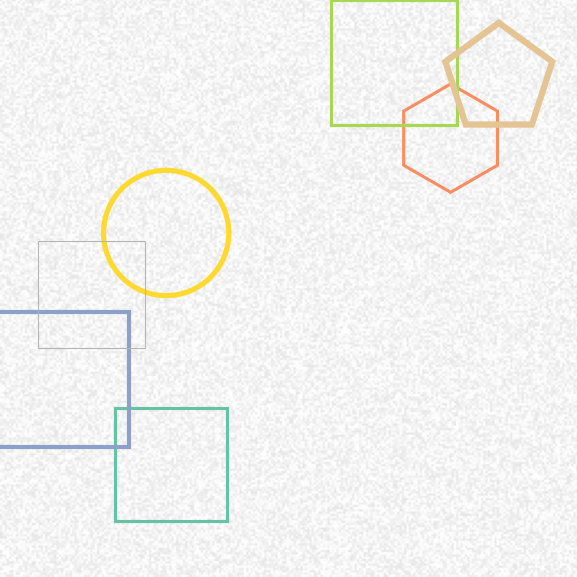[{"shape": "square", "thickness": 1.5, "radius": 0.49, "center": [0.296, 0.195]}, {"shape": "hexagon", "thickness": 1.5, "radius": 0.47, "center": [0.78, 0.76]}, {"shape": "square", "thickness": 2, "radius": 0.59, "center": [0.106, 0.343]}, {"shape": "square", "thickness": 1.5, "radius": 0.54, "center": [0.683, 0.891]}, {"shape": "circle", "thickness": 2.5, "radius": 0.54, "center": [0.288, 0.596]}, {"shape": "pentagon", "thickness": 3, "radius": 0.49, "center": [0.864, 0.862]}, {"shape": "square", "thickness": 0.5, "radius": 0.46, "center": [0.159, 0.49]}]